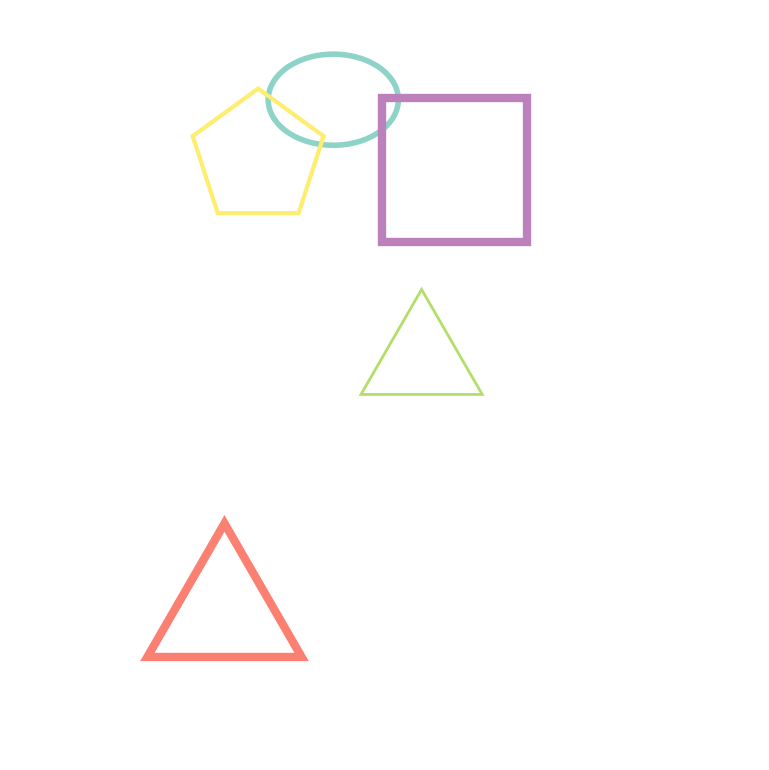[{"shape": "oval", "thickness": 2, "radius": 0.42, "center": [0.433, 0.871]}, {"shape": "triangle", "thickness": 3, "radius": 0.58, "center": [0.292, 0.205]}, {"shape": "triangle", "thickness": 1, "radius": 0.45, "center": [0.548, 0.533]}, {"shape": "square", "thickness": 3, "radius": 0.47, "center": [0.59, 0.779]}, {"shape": "pentagon", "thickness": 1.5, "radius": 0.45, "center": [0.335, 0.796]}]